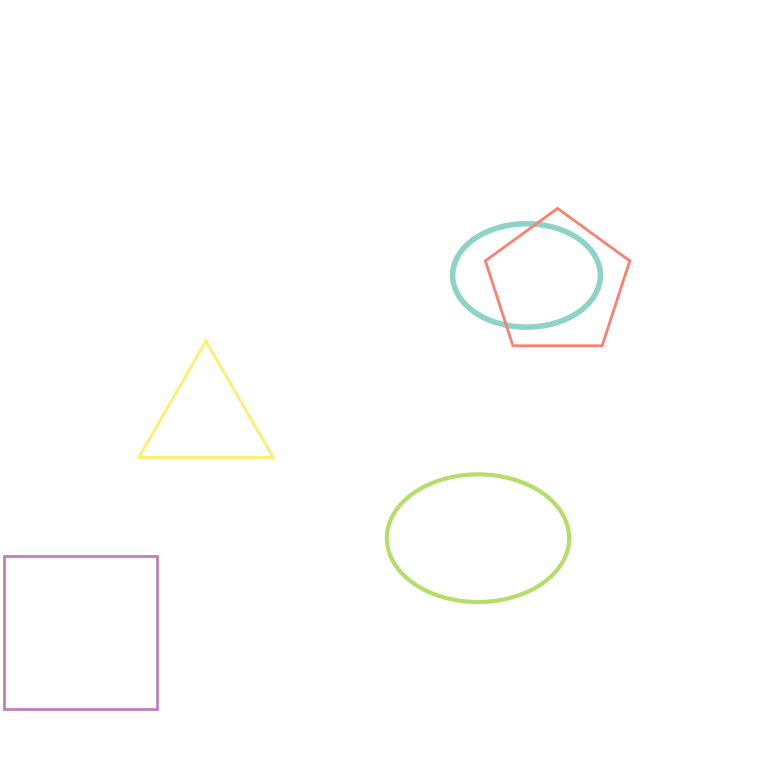[{"shape": "oval", "thickness": 2, "radius": 0.48, "center": [0.684, 0.642]}, {"shape": "pentagon", "thickness": 1, "radius": 0.49, "center": [0.724, 0.631]}, {"shape": "oval", "thickness": 1.5, "radius": 0.59, "center": [0.621, 0.301]}, {"shape": "square", "thickness": 1, "radius": 0.5, "center": [0.105, 0.179]}, {"shape": "triangle", "thickness": 1, "radius": 0.5, "center": [0.267, 0.456]}]